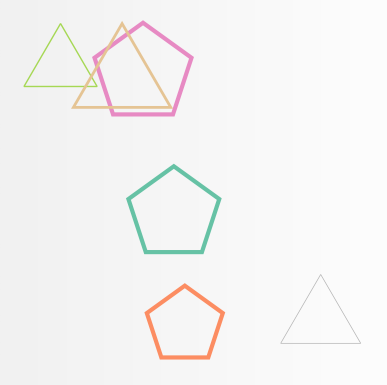[{"shape": "pentagon", "thickness": 3, "radius": 0.62, "center": [0.449, 0.445]}, {"shape": "pentagon", "thickness": 3, "radius": 0.52, "center": [0.477, 0.155]}, {"shape": "pentagon", "thickness": 3, "radius": 0.66, "center": [0.369, 0.809]}, {"shape": "triangle", "thickness": 1, "radius": 0.54, "center": [0.156, 0.83]}, {"shape": "triangle", "thickness": 2, "radius": 0.73, "center": [0.315, 0.794]}, {"shape": "triangle", "thickness": 0.5, "radius": 0.6, "center": [0.828, 0.168]}]